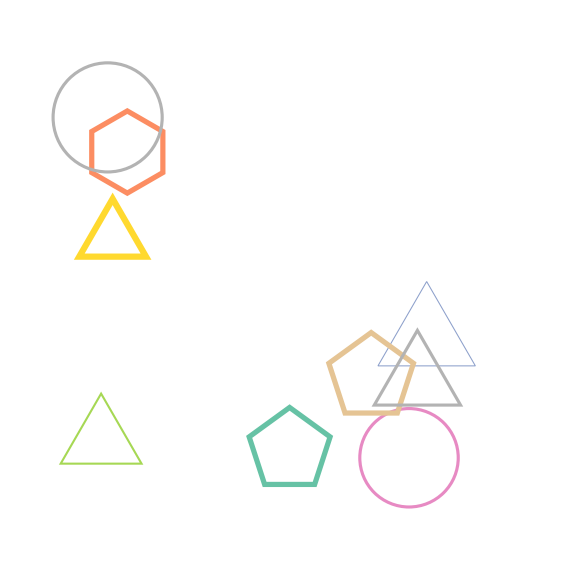[{"shape": "pentagon", "thickness": 2.5, "radius": 0.37, "center": [0.502, 0.22]}, {"shape": "hexagon", "thickness": 2.5, "radius": 0.36, "center": [0.22, 0.736]}, {"shape": "triangle", "thickness": 0.5, "radius": 0.49, "center": [0.739, 0.414]}, {"shape": "circle", "thickness": 1.5, "radius": 0.43, "center": [0.708, 0.206]}, {"shape": "triangle", "thickness": 1, "radius": 0.4, "center": [0.175, 0.237]}, {"shape": "triangle", "thickness": 3, "radius": 0.33, "center": [0.195, 0.588]}, {"shape": "pentagon", "thickness": 2.5, "radius": 0.39, "center": [0.643, 0.346]}, {"shape": "triangle", "thickness": 1.5, "radius": 0.43, "center": [0.723, 0.341]}, {"shape": "circle", "thickness": 1.5, "radius": 0.47, "center": [0.186, 0.796]}]